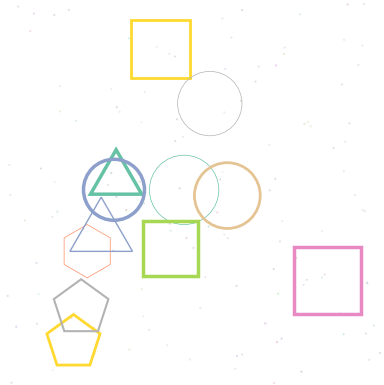[{"shape": "circle", "thickness": 0.5, "radius": 0.45, "center": [0.478, 0.507]}, {"shape": "triangle", "thickness": 2.5, "radius": 0.38, "center": [0.302, 0.534]}, {"shape": "hexagon", "thickness": 0.5, "radius": 0.35, "center": [0.226, 0.348]}, {"shape": "triangle", "thickness": 1, "radius": 0.47, "center": [0.263, 0.394]}, {"shape": "circle", "thickness": 2.5, "radius": 0.4, "center": [0.296, 0.507]}, {"shape": "square", "thickness": 2.5, "radius": 0.44, "center": [0.85, 0.272]}, {"shape": "square", "thickness": 2.5, "radius": 0.35, "center": [0.443, 0.355]}, {"shape": "square", "thickness": 2, "radius": 0.38, "center": [0.418, 0.873]}, {"shape": "pentagon", "thickness": 2, "radius": 0.36, "center": [0.191, 0.111]}, {"shape": "circle", "thickness": 2, "radius": 0.43, "center": [0.59, 0.492]}, {"shape": "circle", "thickness": 0.5, "radius": 0.42, "center": [0.545, 0.731]}, {"shape": "pentagon", "thickness": 1.5, "radius": 0.37, "center": [0.211, 0.2]}]